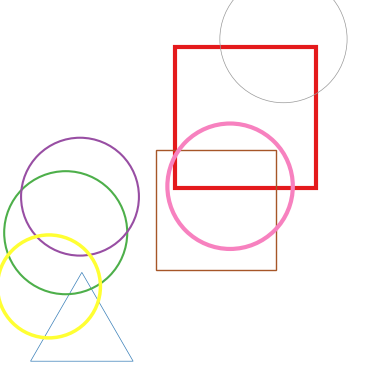[{"shape": "square", "thickness": 3, "radius": 0.92, "center": [0.637, 0.694]}, {"shape": "triangle", "thickness": 0.5, "radius": 0.77, "center": [0.213, 0.139]}, {"shape": "circle", "thickness": 1.5, "radius": 0.8, "center": [0.171, 0.396]}, {"shape": "circle", "thickness": 1.5, "radius": 0.77, "center": [0.208, 0.489]}, {"shape": "circle", "thickness": 2.5, "radius": 0.67, "center": [0.127, 0.256]}, {"shape": "square", "thickness": 1, "radius": 0.78, "center": [0.562, 0.454]}, {"shape": "circle", "thickness": 3, "radius": 0.81, "center": [0.598, 0.516]}, {"shape": "circle", "thickness": 0.5, "radius": 0.83, "center": [0.736, 0.898]}]